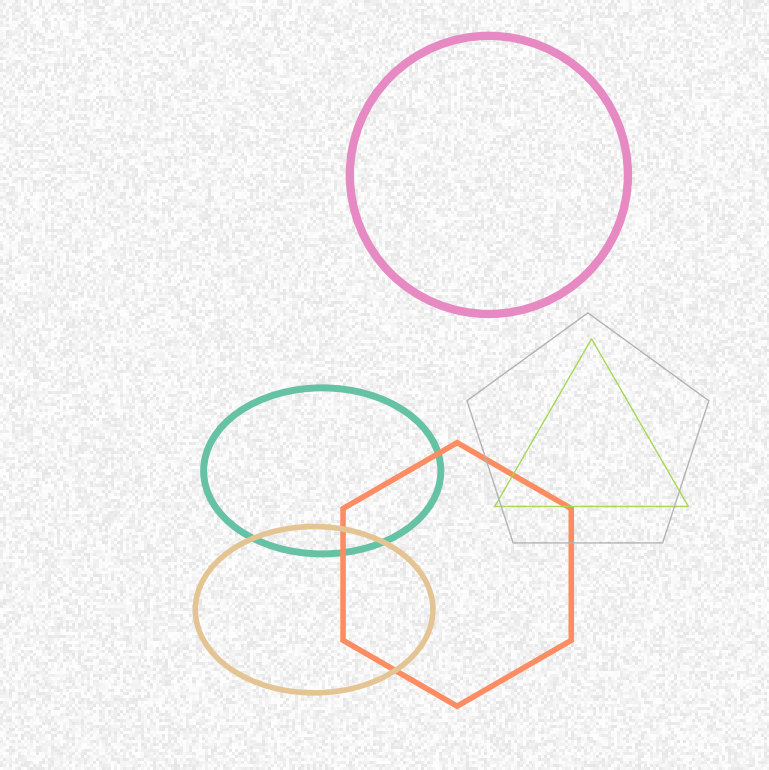[{"shape": "oval", "thickness": 2.5, "radius": 0.77, "center": [0.419, 0.388]}, {"shape": "hexagon", "thickness": 2, "radius": 0.86, "center": [0.594, 0.254]}, {"shape": "circle", "thickness": 3, "radius": 0.9, "center": [0.635, 0.773]}, {"shape": "triangle", "thickness": 0.5, "radius": 0.73, "center": [0.768, 0.415]}, {"shape": "oval", "thickness": 2, "radius": 0.77, "center": [0.408, 0.208]}, {"shape": "pentagon", "thickness": 0.5, "radius": 0.83, "center": [0.763, 0.429]}]